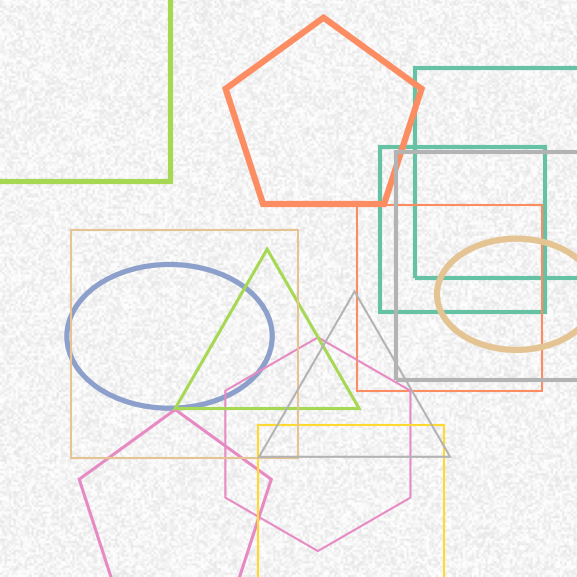[{"shape": "square", "thickness": 2, "radius": 0.91, "center": [0.9, 0.7]}, {"shape": "square", "thickness": 2, "radius": 0.71, "center": [0.801, 0.602]}, {"shape": "square", "thickness": 1, "radius": 0.8, "center": [0.779, 0.483]}, {"shape": "pentagon", "thickness": 3, "radius": 0.89, "center": [0.56, 0.79]}, {"shape": "oval", "thickness": 2.5, "radius": 0.89, "center": [0.294, 0.417]}, {"shape": "pentagon", "thickness": 1.5, "radius": 0.87, "center": [0.303, 0.115]}, {"shape": "hexagon", "thickness": 1, "radius": 0.93, "center": [0.55, 0.23]}, {"shape": "square", "thickness": 2.5, "radius": 0.84, "center": [0.126, 0.854]}, {"shape": "triangle", "thickness": 1.5, "radius": 0.92, "center": [0.463, 0.384]}, {"shape": "square", "thickness": 1, "radius": 0.81, "center": [0.607, 0.102]}, {"shape": "oval", "thickness": 3, "radius": 0.69, "center": [0.894, 0.49]}, {"shape": "square", "thickness": 1, "radius": 0.98, "center": [0.319, 0.404]}, {"shape": "triangle", "thickness": 1, "radius": 0.95, "center": [0.614, 0.304]}, {"shape": "square", "thickness": 2, "radius": 0.99, "center": [0.884, 0.539]}]